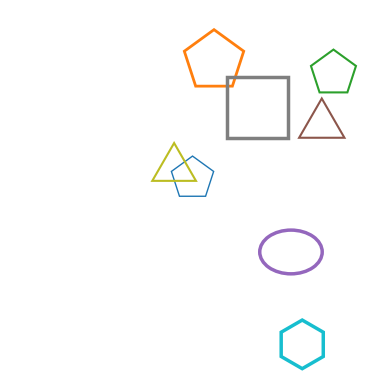[{"shape": "pentagon", "thickness": 1, "radius": 0.29, "center": [0.5, 0.537]}, {"shape": "pentagon", "thickness": 2, "radius": 0.41, "center": [0.556, 0.842]}, {"shape": "pentagon", "thickness": 1.5, "radius": 0.31, "center": [0.866, 0.81]}, {"shape": "oval", "thickness": 2.5, "radius": 0.41, "center": [0.756, 0.346]}, {"shape": "triangle", "thickness": 1.5, "radius": 0.34, "center": [0.836, 0.676]}, {"shape": "square", "thickness": 2.5, "radius": 0.4, "center": [0.669, 0.721]}, {"shape": "triangle", "thickness": 1.5, "radius": 0.33, "center": [0.452, 0.563]}, {"shape": "hexagon", "thickness": 2.5, "radius": 0.32, "center": [0.785, 0.106]}]